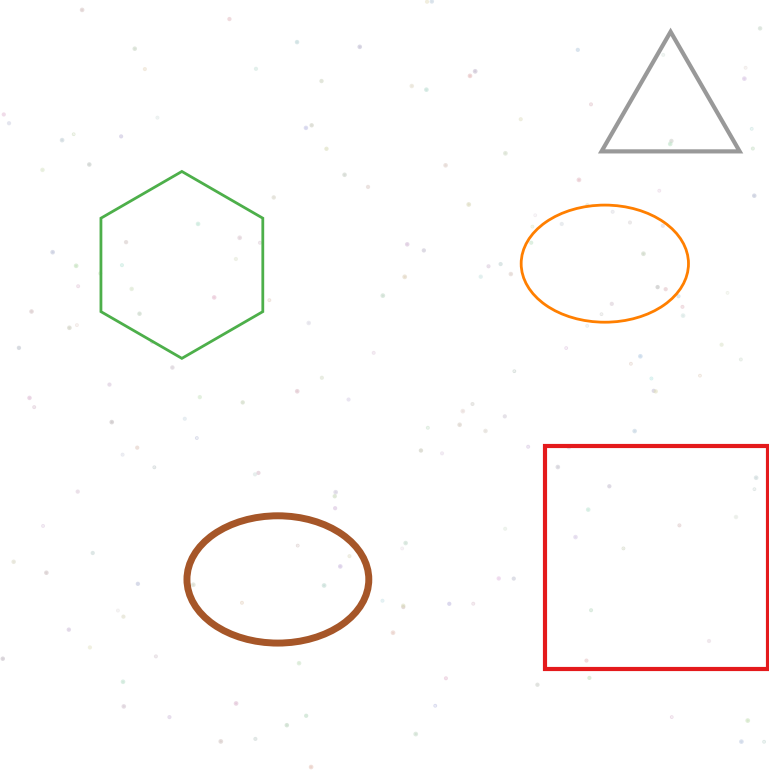[{"shape": "square", "thickness": 1.5, "radius": 0.73, "center": [0.853, 0.276]}, {"shape": "hexagon", "thickness": 1, "radius": 0.61, "center": [0.236, 0.656]}, {"shape": "oval", "thickness": 1, "radius": 0.54, "center": [0.785, 0.658]}, {"shape": "oval", "thickness": 2.5, "radius": 0.59, "center": [0.361, 0.247]}, {"shape": "triangle", "thickness": 1.5, "radius": 0.52, "center": [0.871, 0.855]}]